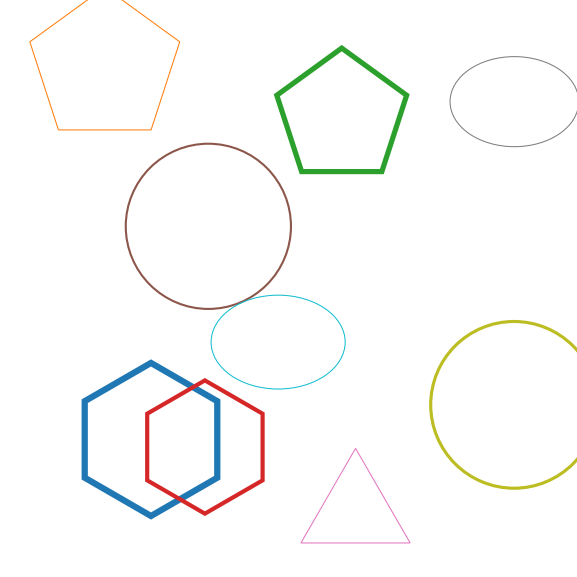[{"shape": "hexagon", "thickness": 3, "radius": 0.66, "center": [0.261, 0.238]}, {"shape": "pentagon", "thickness": 0.5, "radius": 0.68, "center": [0.181, 0.885]}, {"shape": "pentagon", "thickness": 2.5, "radius": 0.59, "center": [0.592, 0.798]}, {"shape": "hexagon", "thickness": 2, "radius": 0.58, "center": [0.355, 0.225]}, {"shape": "circle", "thickness": 1, "radius": 0.72, "center": [0.361, 0.607]}, {"shape": "triangle", "thickness": 0.5, "radius": 0.55, "center": [0.616, 0.114]}, {"shape": "oval", "thickness": 0.5, "radius": 0.56, "center": [0.891, 0.823]}, {"shape": "circle", "thickness": 1.5, "radius": 0.72, "center": [0.89, 0.298]}, {"shape": "oval", "thickness": 0.5, "radius": 0.58, "center": [0.482, 0.407]}]